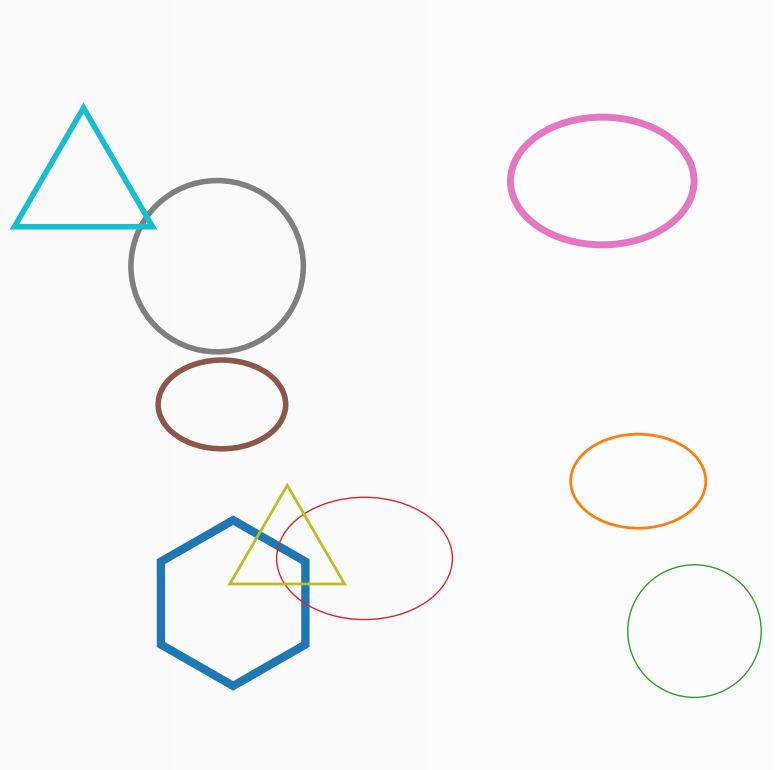[{"shape": "hexagon", "thickness": 3, "radius": 0.54, "center": [0.301, 0.217]}, {"shape": "oval", "thickness": 1, "radius": 0.44, "center": [0.824, 0.375]}, {"shape": "circle", "thickness": 0.5, "radius": 0.43, "center": [0.896, 0.18]}, {"shape": "oval", "thickness": 0.5, "radius": 0.57, "center": [0.47, 0.275]}, {"shape": "oval", "thickness": 2, "radius": 0.41, "center": [0.286, 0.475]}, {"shape": "oval", "thickness": 2.5, "radius": 0.59, "center": [0.777, 0.765]}, {"shape": "circle", "thickness": 2, "radius": 0.56, "center": [0.28, 0.654]}, {"shape": "triangle", "thickness": 1, "radius": 0.43, "center": [0.371, 0.284]}, {"shape": "triangle", "thickness": 2, "radius": 0.51, "center": [0.108, 0.757]}]